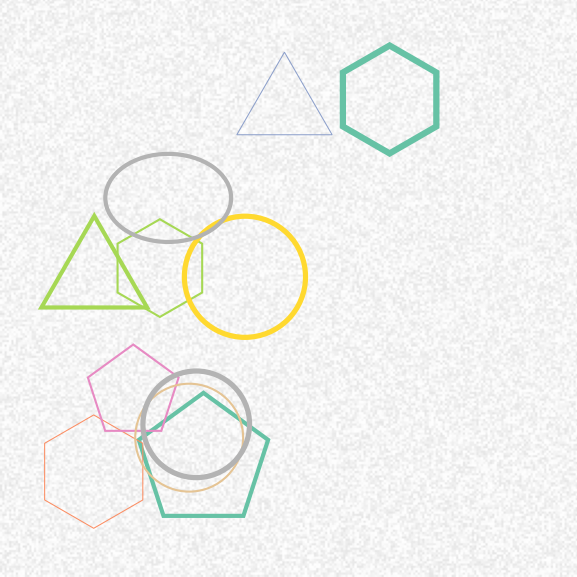[{"shape": "hexagon", "thickness": 3, "radius": 0.47, "center": [0.675, 0.827]}, {"shape": "pentagon", "thickness": 2, "radius": 0.59, "center": [0.352, 0.201]}, {"shape": "hexagon", "thickness": 0.5, "radius": 0.49, "center": [0.162, 0.182]}, {"shape": "triangle", "thickness": 0.5, "radius": 0.48, "center": [0.493, 0.813]}, {"shape": "pentagon", "thickness": 1, "radius": 0.41, "center": [0.231, 0.32]}, {"shape": "hexagon", "thickness": 1, "radius": 0.42, "center": [0.277, 0.535]}, {"shape": "triangle", "thickness": 2, "radius": 0.53, "center": [0.163, 0.52]}, {"shape": "circle", "thickness": 2.5, "radius": 0.52, "center": [0.424, 0.52]}, {"shape": "circle", "thickness": 1, "radius": 0.47, "center": [0.328, 0.241]}, {"shape": "oval", "thickness": 2, "radius": 0.54, "center": [0.291, 0.656]}, {"shape": "circle", "thickness": 2.5, "radius": 0.46, "center": [0.34, 0.264]}]